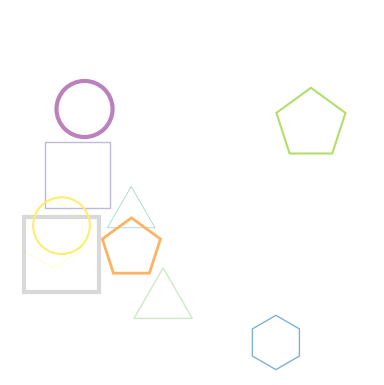[{"shape": "triangle", "thickness": 0.5, "radius": 0.36, "center": [0.341, 0.444]}, {"shape": "hexagon", "thickness": 0.5, "radius": 0.44, "center": [0.137, 0.393]}, {"shape": "square", "thickness": 1, "radius": 0.43, "center": [0.201, 0.545]}, {"shape": "hexagon", "thickness": 1, "radius": 0.35, "center": [0.717, 0.11]}, {"shape": "pentagon", "thickness": 2, "radius": 0.4, "center": [0.341, 0.355]}, {"shape": "pentagon", "thickness": 1.5, "radius": 0.47, "center": [0.808, 0.678]}, {"shape": "square", "thickness": 3, "radius": 0.49, "center": [0.159, 0.339]}, {"shape": "circle", "thickness": 3, "radius": 0.36, "center": [0.22, 0.717]}, {"shape": "triangle", "thickness": 1, "radius": 0.44, "center": [0.424, 0.217]}, {"shape": "circle", "thickness": 1.5, "radius": 0.37, "center": [0.16, 0.414]}]